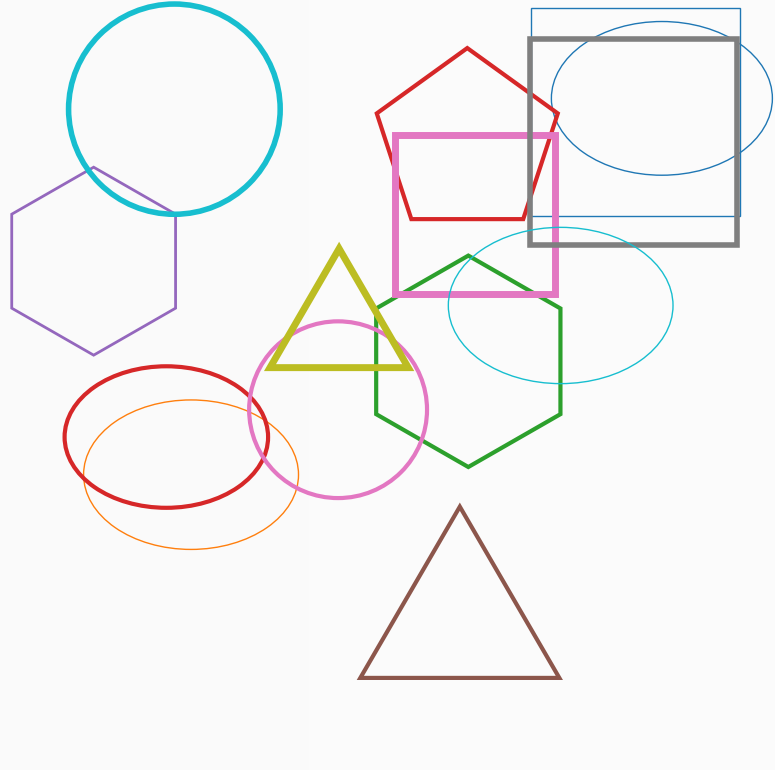[{"shape": "oval", "thickness": 0.5, "radius": 0.71, "center": [0.854, 0.872]}, {"shape": "square", "thickness": 0.5, "radius": 0.67, "center": [0.82, 0.855]}, {"shape": "oval", "thickness": 0.5, "radius": 0.69, "center": [0.247, 0.384]}, {"shape": "hexagon", "thickness": 1.5, "radius": 0.69, "center": [0.604, 0.531]}, {"shape": "pentagon", "thickness": 1.5, "radius": 0.61, "center": [0.603, 0.815]}, {"shape": "oval", "thickness": 1.5, "radius": 0.66, "center": [0.215, 0.432]}, {"shape": "hexagon", "thickness": 1, "radius": 0.61, "center": [0.121, 0.661]}, {"shape": "triangle", "thickness": 1.5, "radius": 0.74, "center": [0.593, 0.194]}, {"shape": "circle", "thickness": 1.5, "radius": 0.57, "center": [0.436, 0.468]}, {"shape": "square", "thickness": 2.5, "radius": 0.52, "center": [0.613, 0.721]}, {"shape": "square", "thickness": 2, "radius": 0.67, "center": [0.818, 0.815]}, {"shape": "triangle", "thickness": 2.5, "radius": 0.52, "center": [0.438, 0.574]}, {"shape": "oval", "thickness": 0.5, "radius": 0.72, "center": [0.723, 0.603]}, {"shape": "circle", "thickness": 2, "radius": 0.68, "center": [0.225, 0.858]}]